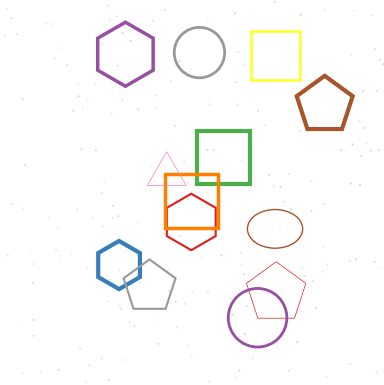[{"shape": "hexagon", "thickness": 1.5, "radius": 0.37, "center": [0.497, 0.424]}, {"shape": "pentagon", "thickness": 0.5, "radius": 0.41, "center": [0.717, 0.239]}, {"shape": "hexagon", "thickness": 3, "radius": 0.31, "center": [0.309, 0.312]}, {"shape": "square", "thickness": 3, "radius": 0.35, "center": [0.58, 0.59]}, {"shape": "circle", "thickness": 2, "radius": 0.38, "center": [0.669, 0.175]}, {"shape": "hexagon", "thickness": 2.5, "radius": 0.42, "center": [0.326, 0.859]}, {"shape": "square", "thickness": 2.5, "radius": 0.35, "center": [0.497, 0.477]}, {"shape": "square", "thickness": 2, "radius": 0.32, "center": [0.716, 0.856]}, {"shape": "pentagon", "thickness": 3, "radius": 0.38, "center": [0.843, 0.727]}, {"shape": "oval", "thickness": 1, "radius": 0.36, "center": [0.714, 0.406]}, {"shape": "triangle", "thickness": 0.5, "radius": 0.29, "center": [0.433, 0.548]}, {"shape": "pentagon", "thickness": 1.5, "radius": 0.35, "center": [0.388, 0.255]}, {"shape": "circle", "thickness": 2, "radius": 0.33, "center": [0.518, 0.863]}]